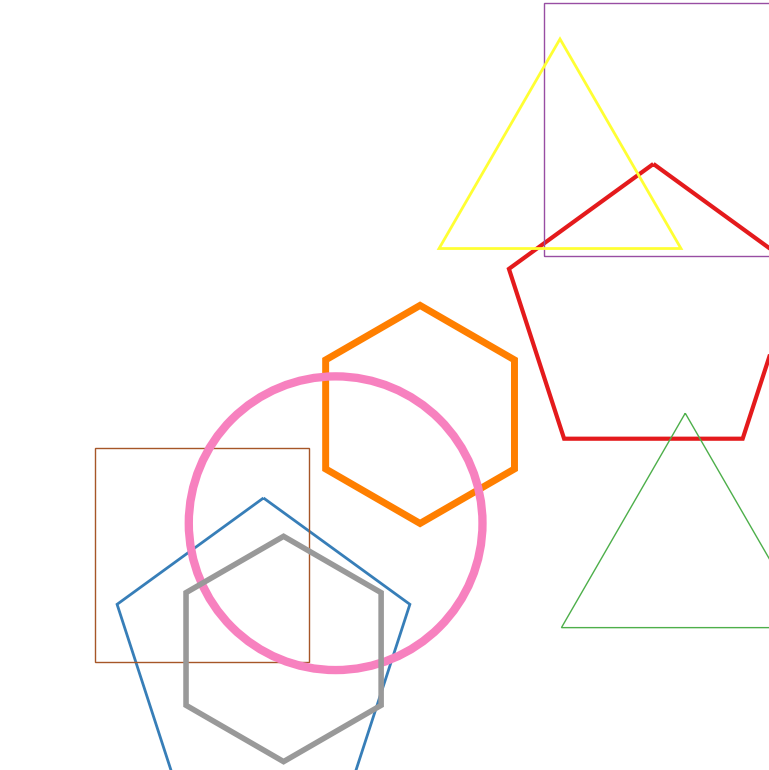[{"shape": "pentagon", "thickness": 1.5, "radius": 0.99, "center": [0.849, 0.59]}, {"shape": "pentagon", "thickness": 1, "radius": 1.0, "center": [0.342, 0.153]}, {"shape": "triangle", "thickness": 0.5, "radius": 0.93, "center": [0.89, 0.278]}, {"shape": "square", "thickness": 0.5, "radius": 0.82, "center": [0.87, 0.832]}, {"shape": "hexagon", "thickness": 2.5, "radius": 0.71, "center": [0.546, 0.462]}, {"shape": "triangle", "thickness": 1, "radius": 0.91, "center": [0.727, 0.768]}, {"shape": "square", "thickness": 0.5, "radius": 0.69, "center": [0.262, 0.279]}, {"shape": "circle", "thickness": 3, "radius": 0.95, "center": [0.436, 0.32]}, {"shape": "hexagon", "thickness": 2, "radius": 0.73, "center": [0.368, 0.157]}]